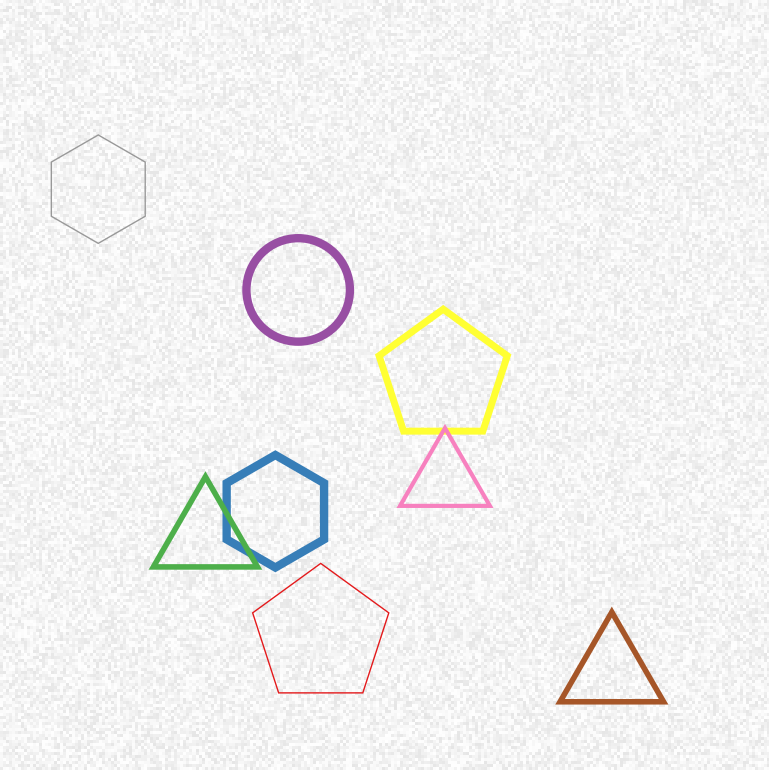[{"shape": "pentagon", "thickness": 0.5, "radius": 0.46, "center": [0.417, 0.175]}, {"shape": "hexagon", "thickness": 3, "radius": 0.37, "center": [0.358, 0.336]}, {"shape": "triangle", "thickness": 2, "radius": 0.39, "center": [0.267, 0.303]}, {"shape": "circle", "thickness": 3, "radius": 0.34, "center": [0.387, 0.623]}, {"shape": "pentagon", "thickness": 2.5, "radius": 0.44, "center": [0.576, 0.511]}, {"shape": "triangle", "thickness": 2, "radius": 0.39, "center": [0.795, 0.127]}, {"shape": "triangle", "thickness": 1.5, "radius": 0.34, "center": [0.578, 0.377]}, {"shape": "hexagon", "thickness": 0.5, "radius": 0.35, "center": [0.128, 0.754]}]